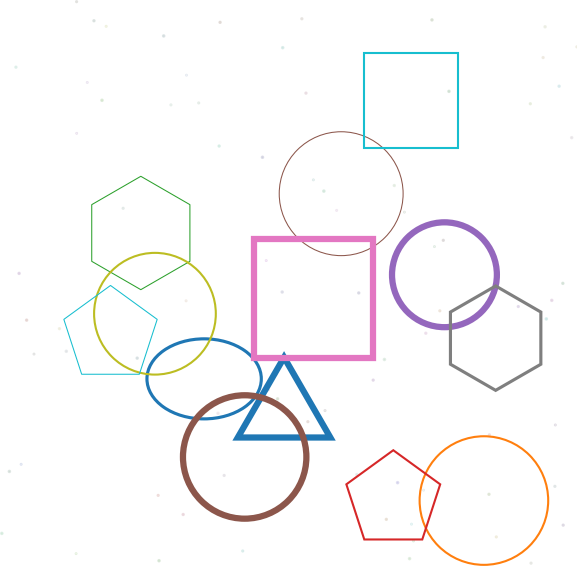[{"shape": "triangle", "thickness": 3, "radius": 0.46, "center": [0.492, 0.288]}, {"shape": "oval", "thickness": 1.5, "radius": 0.5, "center": [0.353, 0.343]}, {"shape": "circle", "thickness": 1, "radius": 0.56, "center": [0.838, 0.132]}, {"shape": "hexagon", "thickness": 0.5, "radius": 0.49, "center": [0.244, 0.596]}, {"shape": "pentagon", "thickness": 1, "radius": 0.43, "center": [0.681, 0.134]}, {"shape": "circle", "thickness": 3, "radius": 0.45, "center": [0.77, 0.523]}, {"shape": "circle", "thickness": 0.5, "radius": 0.54, "center": [0.591, 0.664]}, {"shape": "circle", "thickness": 3, "radius": 0.53, "center": [0.424, 0.208]}, {"shape": "square", "thickness": 3, "radius": 0.52, "center": [0.543, 0.482]}, {"shape": "hexagon", "thickness": 1.5, "radius": 0.45, "center": [0.858, 0.414]}, {"shape": "circle", "thickness": 1, "radius": 0.53, "center": [0.268, 0.456]}, {"shape": "square", "thickness": 1, "radius": 0.41, "center": [0.712, 0.825]}, {"shape": "pentagon", "thickness": 0.5, "radius": 0.42, "center": [0.191, 0.42]}]